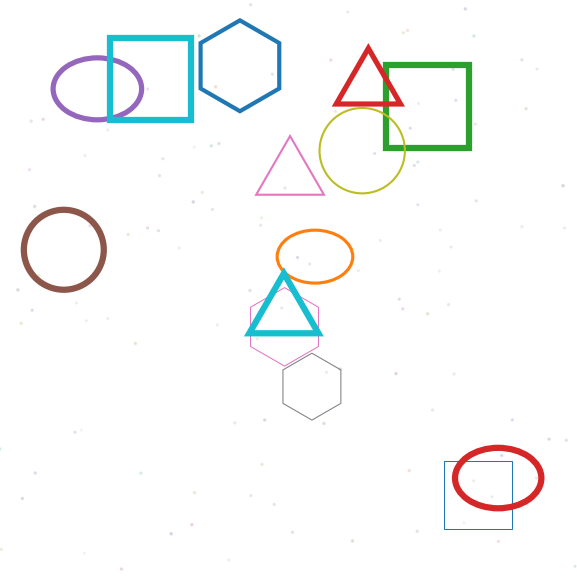[{"shape": "hexagon", "thickness": 2, "radius": 0.39, "center": [0.415, 0.885]}, {"shape": "square", "thickness": 0.5, "radius": 0.3, "center": [0.827, 0.142]}, {"shape": "oval", "thickness": 1.5, "radius": 0.33, "center": [0.545, 0.555]}, {"shape": "square", "thickness": 3, "radius": 0.36, "center": [0.74, 0.814]}, {"shape": "oval", "thickness": 3, "radius": 0.37, "center": [0.863, 0.171]}, {"shape": "triangle", "thickness": 2.5, "radius": 0.32, "center": [0.638, 0.851]}, {"shape": "oval", "thickness": 2.5, "radius": 0.38, "center": [0.169, 0.845]}, {"shape": "circle", "thickness": 3, "radius": 0.35, "center": [0.11, 0.567]}, {"shape": "triangle", "thickness": 1, "radius": 0.34, "center": [0.502, 0.696]}, {"shape": "hexagon", "thickness": 0.5, "radius": 0.34, "center": [0.493, 0.433]}, {"shape": "hexagon", "thickness": 0.5, "radius": 0.29, "center": [0.54, 0.33]}, {"shape": "circle", "thickness": 1, "radius": 0.37, "center": [0.627, 0.738]}, {"shape": "square", "thickness": 3, "radius": 0.35, "center": [0.261, 0.862]}, {"shape": "triangle", "thickness": 3, "radius": 0.35, "center": [0.492, 0.457]}]